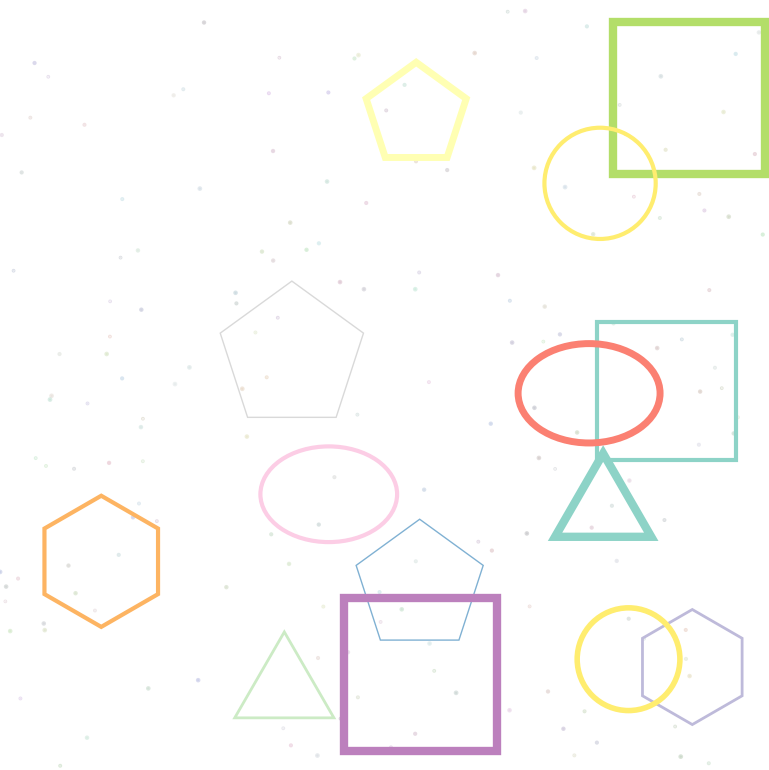[{"shape": "square", "thickness": 1.5, "radius": 0.45, "center": [0.866, 0.492]}, {"shape": "triangle", "thickness": 3, "radius": 0.36, "center": [0.783, 0.339]}, {"shape": "pentagon", "thickness": 2.5, "radius": 0.34, "center": [0.54, 0.851]}, {"shape": "hexagon", "thickness": 1, "radius": 0.37, "center": [0.899, 0.134]}, {"shape": "oval", "thickness": 2.5, "radius": 0.46, "center": [0.765, 0.489]}, {"shape": "pentagon", "thickness": 0.5, "radius": 0.43, "center": [0.545, 0.239]}, {"shape": "hexagon", "thickness": 1.5, "radius": 0.43, "center": [0.131, 0.271]}, {"shape": "square", "thickness": 3, "radius": 0.49, "center": [0.895, 0.873]}, {"shape": "oval", "thickness": 1.5, "radius": 0.44, "center": [0.427, 0.358]}, {"shape": "pentagon", "thickness": 0.5, "radius": 0.49, "center": [0.379, 0.537]}, {"shape": "square", "thickness": 3, "radius": 0.5, "center": [0.546, 0.124]}, {"shape": "triangle", "thickness": 1, "radius": 0.37, "center": [0.369, 0.105]}, {"shape": "circle", "thickness": 2, "radius": 0.33, "center": [0.816, 0.144]}, {"shape": "circle", "thickness": 1.5, "radius": 0.36, "center": [0.779, 0.762]}]